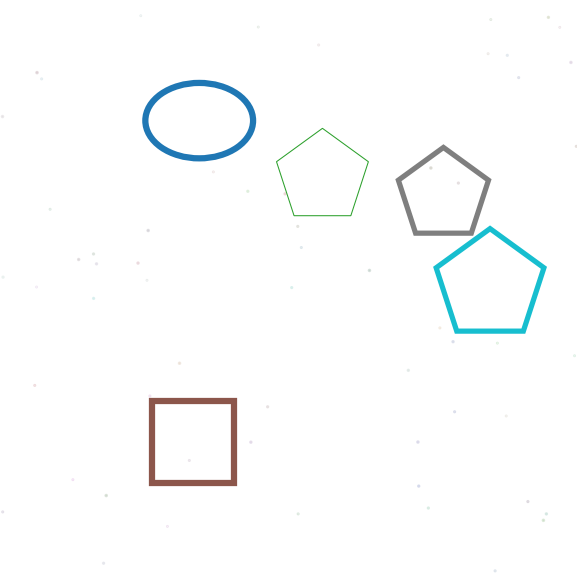[{"shape": "oval", "thickness": 3, "radius": 0.47, "center": [0.345, 0.79]}, {"shape": "pentagon", "thickness": 0.5, "radius": 0.42, "center": [0.558, 0.693]}, {"shape": "square", "thickness": 3, "radius": 0.36, "center": [0.334, 0.233]}, {"shape": "pentagon", "thickness": 2.5, "radius": 0.41, "center": [0.768, 0.662]}, {"shape": "pentagon", "thickness": 2.5, "radius": 0.49, "center": [0.849, 0.505]}]